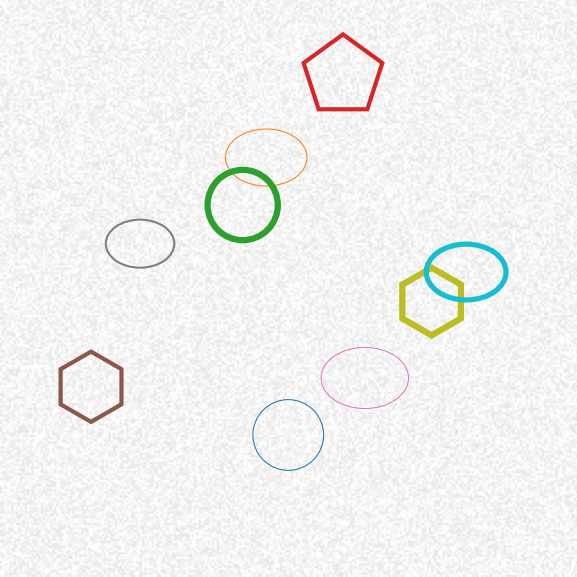[{"shape": "circle", "thickness": 0.5, "radius": 0.31, "center": [0.499, 0.246]}, {"shape": "oval", "thickness": 0.5, "radius": 0.35, "center": [0.461, 0.726]}, {"shape": "circle", "thickness": 3, "radius": 0.3, "center": [0.42, 0.644]}, {"shape": "pentagon", "thickness": 2, "radius": 0.36, "center": [0.594, 0.868]}, {"shape": "hexagon", "thickness": 2, "radius": 0.3, "center": [0.158, 0.329]}, {"shape": "oval", "thickness": 0.5, "radius": 0.38, "center": [0.632, 0.345]}, {"shape": "oval", "thickness": 1, "radius": 0.3, "center": [0.243, 0.577]}, {"shape": "hexagon", "thickness": 3, "radius": 0.29, "center": [0.747, 0.477]}, {"shape": "oval", "thickness": 2.5, "radius": 0.35, "center": [0.807, 0.528]}]